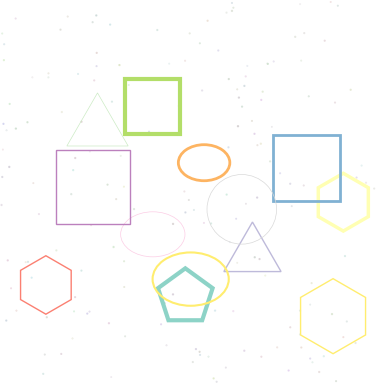[{"shape": "pentagon", "thickness": 3, "radius": 0.37, "center": [0.481, 0.228]}, {"shape": "hexagon", "thickness": 2.5, "radius": 0.38, "center": [0.892, 0.475]}, {"shape": "triangle", "thickness": 1, "radius": 0.43, "center": [0.656, 0.337]}, {"shape": "hexagon", "thickness": 1, "radius": 0.38, "center": [0.119, 0.26]}, {"shape": "square", "thickness": 2, "radius": 0.43, "center": [0.796, 0.564]}, {"shape": "oval", "thickness": 2, "radius": 0.33, "center": [0.53, 0.577]}, {"shape": "square", "thickness": 3, "radius": 0.36, "center": [0.396, 0.723]}, {"shape": "oval", "thickness": 0.5, "radius": 0.42, "center": [0.397, 0.391]}, {"shape": "circle", "thickness": 0.5, "radius": 0.45, "center": [0.628, 0.456]}, {"shape": "square", "thickness": 1, "radius": 0.48, "center": [0.242, 0.514]}, {"shape": "triangle", "thickness": 0.5, "radius": 0.46, "center": [0.253, 0.667]}, {"shape": "oval", "thickness": 1.5, "radius": 0.49, "center": [0.495, 0.275]}, {"shape": "hexagon", "thickness": 1, "radius": 0.49, "center": [0.865, 0.179]}]